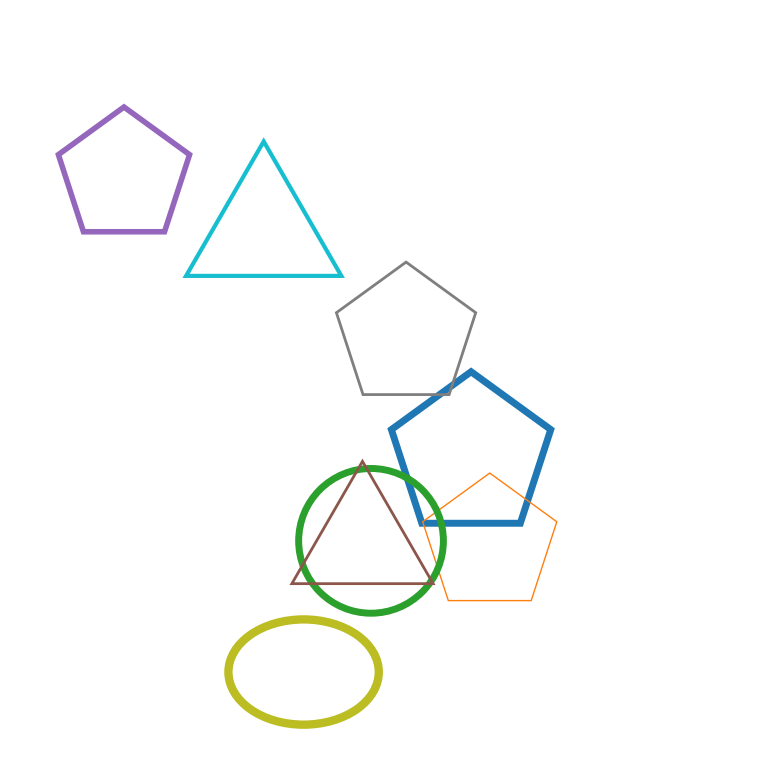[{"shape": "pentagon", "thickness": 2.5, "radius": 0.54, "center": [0.612, 0.408]}, {"shape": "pentagon", "thickness": 0.5, "radius": 0.46, "center": [0.636, 0.294]}, {"shape": "circle", "thickness": 2.5, "radius": 0.47, "center": [0.482, 0.298]}, {"shape": "pentagon", "thickness": 2, "radius": 0.45, "center": [0.161, 0.771]}, {"shape": "triangle", "thickness": 1, "radius": 0.53, "center": [0.471, 0.295]}, {"shape": "pentagon", "thickness": 1, "radius": 0.48, "center": [0.527, 0.565]}, {"shape": "oval", "thickness": 3, "radius": 0.49, "center": [0.394, 0.127]}, {"shape": "triangle", "thickness": 1.5, "radius": 0.58, "center": [0.342, 0.7]}]